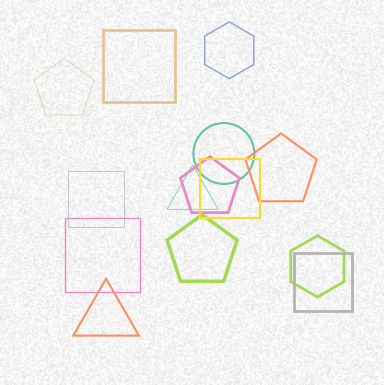[{"shape": "triangle", "thickness": 0.5, "radius": 0.38, "center": [0.5, 0.495]}, {"shape": "circle", "thickness": 1.5, "radius": 0.4, "center": [0.582, 0.601]}, {"shape": "triangle", "thickness": 1.5, "radius": 0.49, "center": [0.276, 0.178]}, {"shape": "pentagon", "thickness": 1.5, "radius": 0.49, "center": [0.73, 0.556]}, {"shape": "hexagon", "thickness": 1, "radius": 0.37, "center": [0.596, 0.869]}, {"shape": "pentagon", "thickness": 2, "radius": 0.4, "center": [0.545, 0.513]}, {"shape": "square", "thickness": 1, "radius": 0.49, "center": [0.267, 0.338]}, {"shape": "pentagon", "thickness": 2.5, "radius": 0.48, "center": [0.525, 0.347]}, {"shape": "hexagon", "thickness": 2, "radius": 0.4, "center": [0.824, 0.308]}, {"shape": "square", "thickness": 1.5, "radius": 0.39, "center": [0.598, 0.51]}, {"shape": "square", "thickness": 2, "radius": 0.47, "center": [0.362, 0.828]}, {"shape": "pentagon", "thickness": 0.5, "radius": 0.41, "center": [0.167, 0.767]}, {"shape": "square", "thickness": 0.5, "radius": 0.36, "center": [0.249, 0.484]}, {"shape": "square", "thickness": 2, "radius": 0.38, "center": [0.84, 0.267]}]